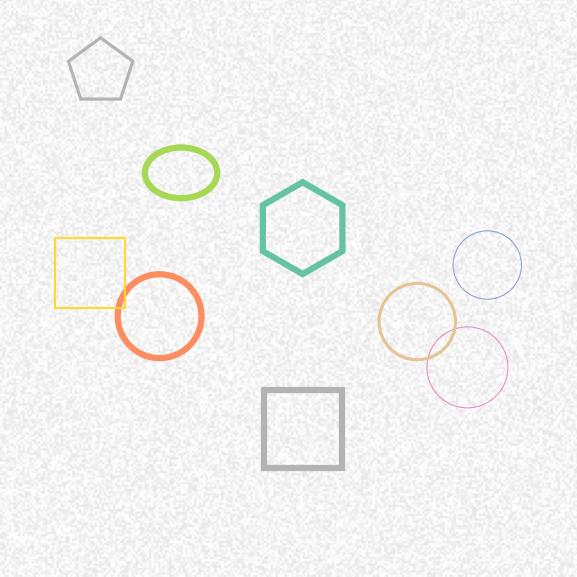[{"shape": "hexagon", "thickness": 3, "radius": 0.4, "center": [0.524, 0.604]}, {"shape": "circle", "thickness": 3, "radius": 0.36, "center": [0.276, 0.452]}, {"shape": "circle", "thickness": 0.5, "radius": 0.3, "center": [0.844, 0.54]}, {"shape": "circle", "thickness": 0.5, "radius": 0.35, "center": [0.809, 0.363]}, {"shape": "oval", "thickness": 3, "radius": 0.31, "center": [0.313, 0.7]}, {"shape": "square", "thickness": 1, "radius": 0.3, "center": [0.156, 0.526]}, {"shape": "circle", "thickness": 1.5, "radius": 0.33, "center": [0.722, 0.442]}, {"shape": "square", "thickness": 3, "radius": 0.34, "center": [0.525, 0.257]}, {"shape": "pentagon", "thickness": 1.5, "radius": 0.29, "center": [0.174, 0.875]}]